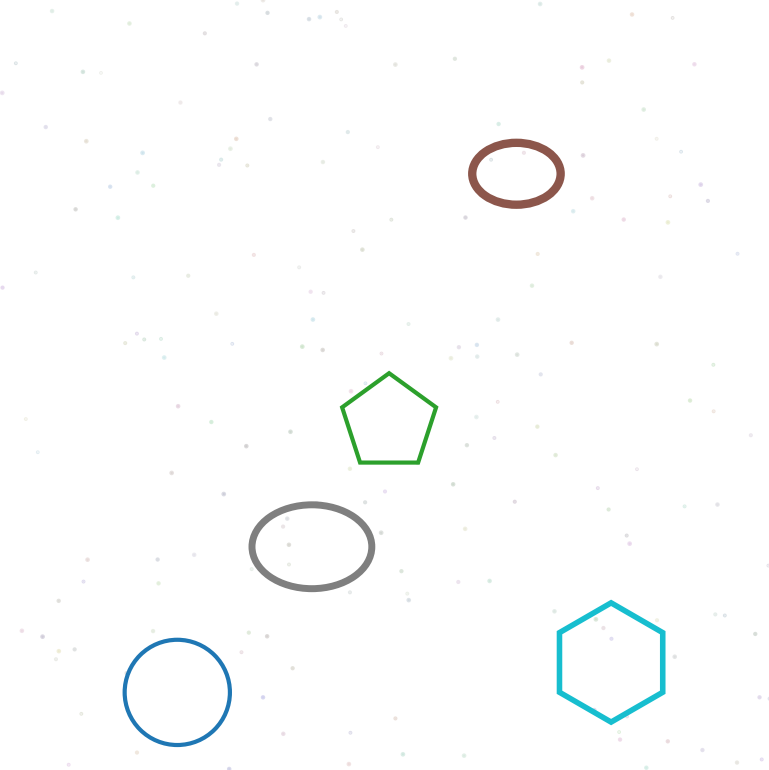[{"shape": "circle", "thickness": 1.5, "radius": 0.34, "center": [0.23, 0.101]}, {"shape": "pentagon", "thickness": 1.5, "radius": 0.32, "center": [0.505, 0.451]}, {"shape": "oval", "thickness": 3, "radius": 0.29, "center": [0.671, 0.774]}, {"shape": "oval", "thickness": 2.5, "radius": 0.39, "center": [0.405, 0.29]}, {"shape": "hexagon", "thickness": 2, "radius": 0.39, "center": [0.794, 0.14]}]